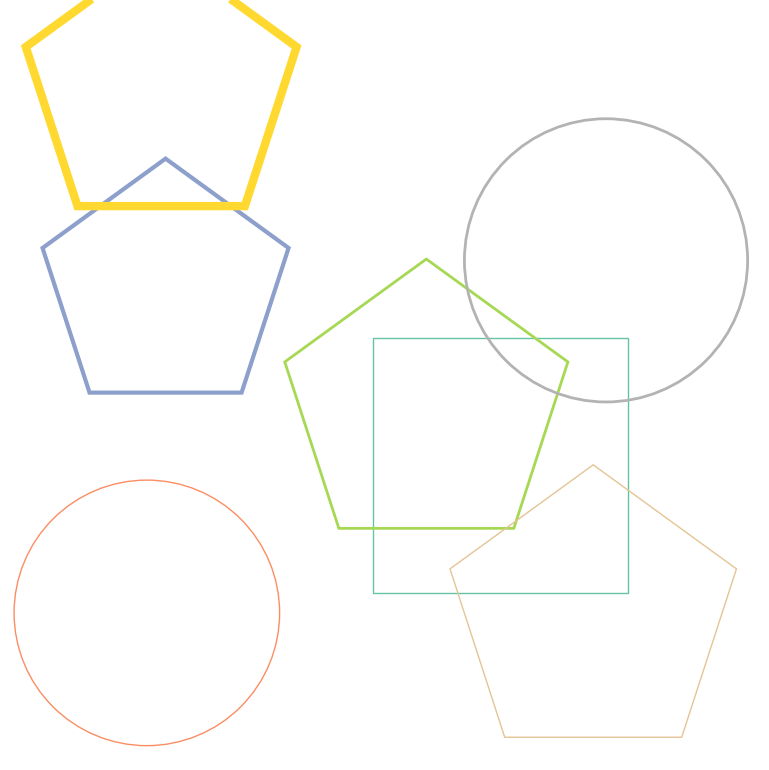[{"shape": "square", "thickness": 0.5, "radius": 0.83, "center": [0.65, 0.395]}, {"shape": "circle", "thickness": 0.5, "radius": 0.86, "center": [0.191, 0.204]}, {"shape": "pentagon", "thickness": 1.5, "radius": 0.84, "center": [0.215, 0.626]}, {"shape": "pentagon", "thickness": 1, "radius": 0.97, "center": [0.554, 0.47]}, {"shape": "pentagon", "thickness": 3, "radius": 0.92, "center": [0.209, 0.882]}, {"shape": "pentagon", "thickness": 0.5, "radius": 0.98, "center": [0.77, 0.201]}, {"shape": "circle", "thickness": 1, "radius": 0.92, "center": [0.787, 0.662]}]